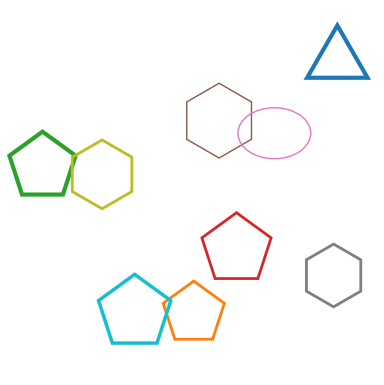[{"shape": "triangle", "thickness": 3, "radius": 0.45, "center": [0.876, 0.843]}, {"shape": "pentagon", "thickness": 2, "radius": 0.42, "center": [0.503, 0.186]}, {"shape": "pentagon", "thickness": 3, "radius": 0.45, "center": [0.11, 0.568]}, {"shape": "pentagon", "thickness": 2, "radius": 0.47, "center": [0.614, 0.353]}, {"shape": "hexagon", "thickness": 1, "radius": 0.49, "center": [0.569, 0.687]}, {"shape": "oval", "thickness": 1, "radius": 0.47, "center": [0.713, 0.654]}, {"shape": "hexagon", "thickness": 2, "radius": 0.41, "center": [0.867, 0.285]}, {"shape": "hexagon", "thickness": 2, "radius": 0.45, "center": [0.265, 0.547]}, {"shape": "pentagon", "thickness": 2.5, "radius": 0.49, "center": [0.35, 0.189]}]